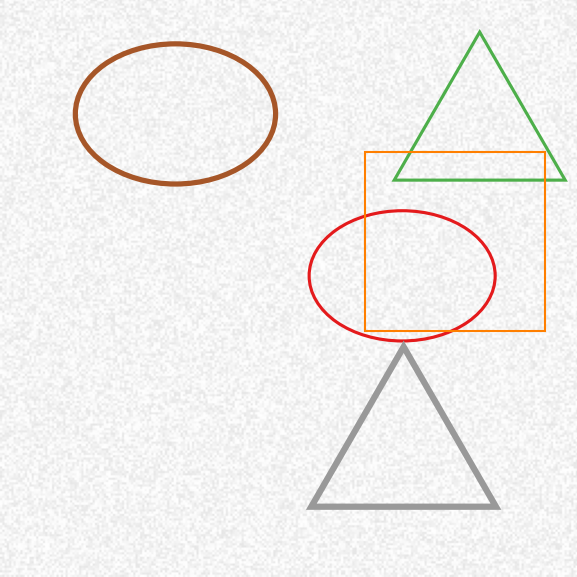[{"shape": "oval", "thickness": 1.5, "radius": 0.81, "center": [0.696, 0.521]}, {"shape": "triangle", "thickness": 1.5, "radius": 0.85, "center": [0.831, 0.773]}, {"shape": "square", "thickness": 1, "radius": 0.78, "center": [0.788, 0.581]}, {"shape": "oval", "thickness": 2.5, "radius": 0.87, "center": [0.304, 0.802]}, {"shape": "triangle", "thickness": 3, "radius": 0.92, "center": [0.699, 0.214]}]